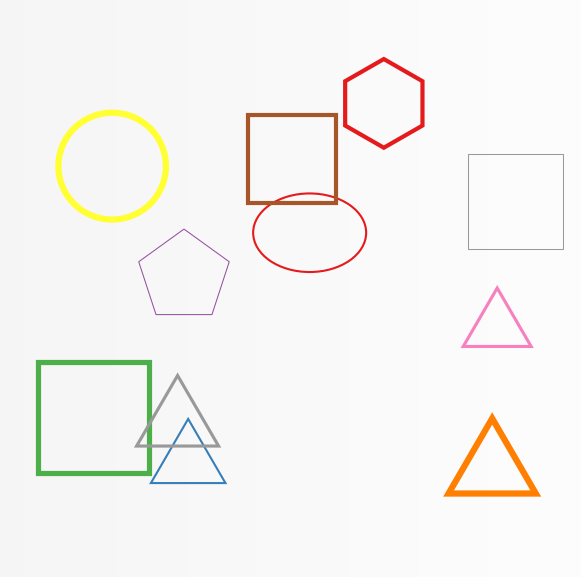[{"shape": "oval", "thickness": 1, "radius": 0.49, "center": [0.533, 0.596]}, {"shape": "hexagon", "thickness": 2, "radius": 0.38, "center": [0.66, 0.82]}, {"shape": "triangle", "thickness": 1, "radius": 0.37, "center": [0.324, 0.2]}, {"shape": "square", "thickness": 2.5, "radius": 0.48, "center": [0.161, 0.277]}, {"shape": "pentagon", "thickness": 0.5, "radius": 0.41, "center": [0.317, 0.521]}, {"shape": "triangle", "thickness": 3, "radius": 0.43, "center": [0.847, 0.188]}, {"shape": "circle", "thickness": 3, "radius": 0.46, "center": [0.193, 0.711]}, {"shape": "square", "thickness": 2, "radius": 0.38, "center": [0.502, 0.724]}, {"shape": "triangle", "thickness": 1.5, "radius": 0.34, "center": [0.855, 0.433]}, {"shape": "square", "thickness": 0.5, "radius": 0.41, "center": [0.887, 0.65]}, {"shape": "triangle", "thickness": 1.5, "radius": 0.41, "center": [0.306, 0.267]}]